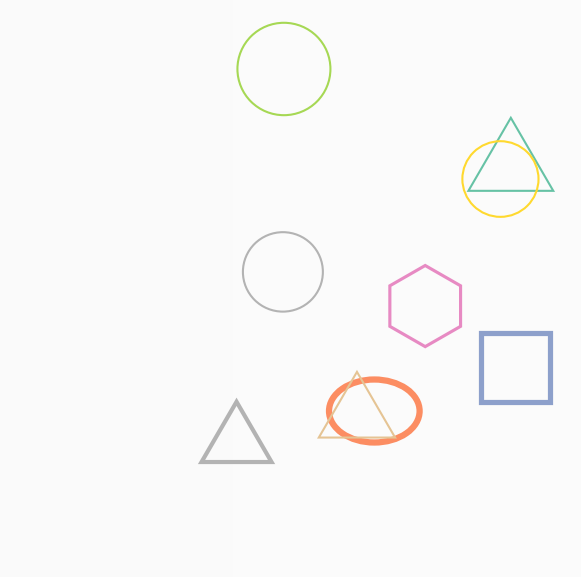[{"shape": "triangle", "thickness": 1, "radius": 0.42, "center": [0.879, 0.711]}, {"shape": "oval", "thickness": 3, "radius": 0.39, "center": [0.644, 0.287]}, {"shape": "square", "thickness": 2.5, "radius": 0.3, "center": [0.887, 0.362]}, {"shape": "hexagon", "thickness": 1.5, "radius": 0.35, "center": [0.732, 0.469]}, {"shape": "circle", "thickness": 1, "radius": 0.4, "center": [0.488, 0.88]}, {"shape": "circle", "thickness": 1, "radius": 0.33, "center": [0.861, 0.689]}, {"shape": "triangle", "thickness": 1, "radius": 0.38, "center": [0.614, 0.279]}, {"shape": "triangle", "thickness": 2, "radius": 0.35, "center": [0.407, 0.234]}, {"shape": "circle", "thickness": 1, "radius": 0.34, "center": [0.487, 0.528]}]